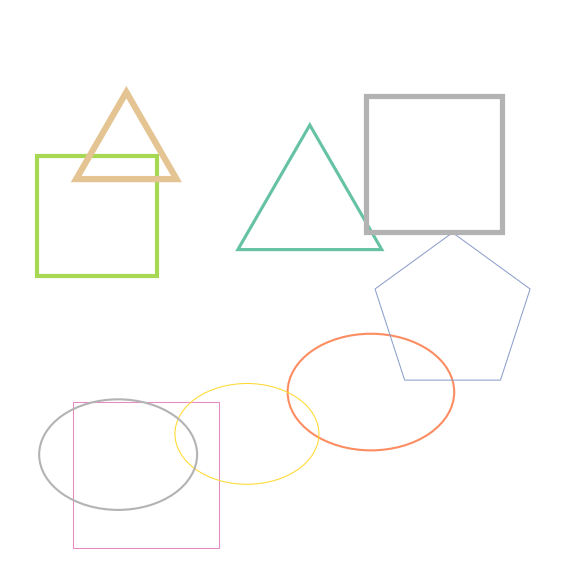[{"shape": "triangle", "thickness": 1.5, "radius": 0.72, "center": [0.536, 0.639]}, {"shape": "oval", "thickness": 1, "radius": 0.72, "center": [0.642, 0.32]}, {"shape": "pentagon", "thickness": 0.5, "radius": 0.71, "center": [0.784, 0.455]}, {"shape": "square", "thickness": 0.5, "radius": 0.63, "center": [0.253, 0.176]}, {"shape": "square", "thickness": 2, "radius": 0.52, "center": [0.168, 0.626]}, {"shape": "oval", "thickness": 0.5, "radius": 0.62, "center": [0.428, 0.248]}, {"shape": "triangle", "thickness": 3, "radius": 0.5, "center": [0.219, 0.739]}, {"shape": "square", "thickness": 2.5, "radius": 0.59, "center": [0.751, 0.715]}, {"shape": "oval", "thickness": 1, "radius": 0.68, "center": [0.205, 0.212]}]